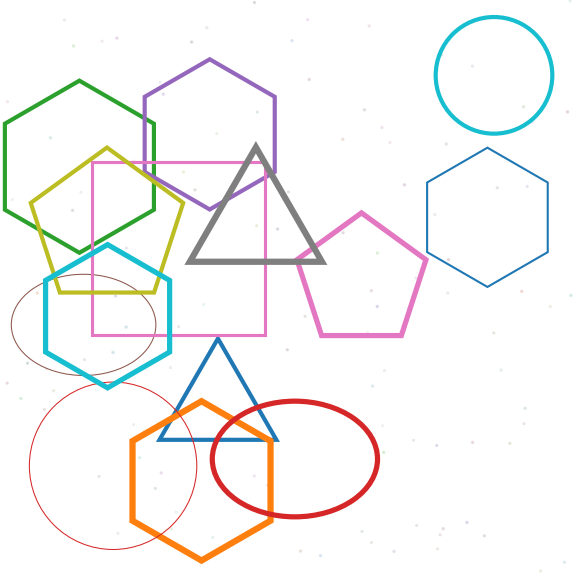[{"shape": "hexagon", "thickness": 1, "radius": 0.6, "center": [0.844, 0.623]}, {"shape": "triangle", "thickness": 2, "radius": 0.58, "center": [0.377, 0.296]}, {"shape": "hexagon", "thickness": 3, "radius": 0.69, "center": [0.349, 0.166]}, {"shape": "hexagon", "thickness": 2, "radius": 0.75, "center": [0.137, 0.71]}, {"shape": "circle", "thickness": 0.5, "radius": 0.72, "center": [0.196, 0.193]}, {"shape": "oval", "thickness": 2.5, "radius": 0.72, "center": [0.511, 0.204]}, {"shape": "hexagon", "thickness": 2, "radius": 0.65, "center": [0.363, 0.766]}, {"shape": "oval", "thickness": 0.5, "radius": 0.63, "center": [0.145, 0.437]}, {"shape": "pentagon", "thickness": 2.5, "radius": 0.59, "center": [0.626, 0.513]}, {"shape": "square", "thickness": 1.5, "radius": 0.75, "center": [0.309, 0.569]}, {"shape": "triangle", "thickness": 3, "radius": 0.66, "center": [0.443, 0.612]}, {"shape": "pentagon", "thickness": 2, "radius": 0.69, "center": [0.185, 0.605]}, {"shape": "hexagon", "thickness": 2.5, "radius": 0.62, "center": [0.186, 0.452]}, {"shape": "circle", "thickness": 2, "radius": 0.5, "center": [0.855, 0.869]}]